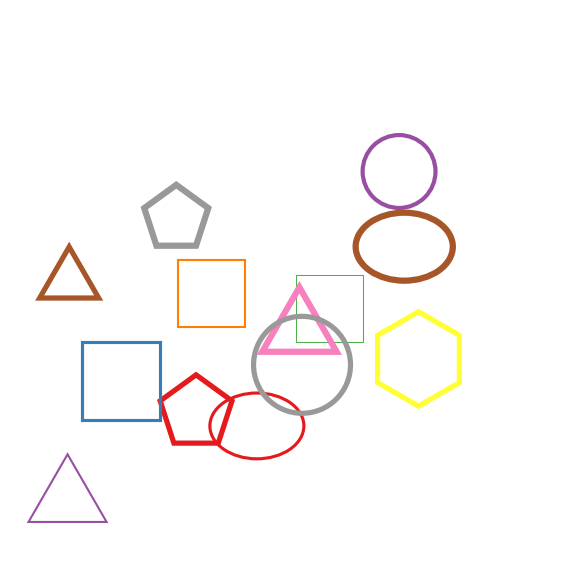[{"shape": "oval", "thickness": 1.5, "radius": 0.41, "center": [0.445, 0.262]}, {"shape": "pentagon", "thickness": 2.5, "radius": 0.33, "center": [0.34, 0.285]}, {"shape": "square", "thickness": 1.5, "radius": 0.34, "center": [0.21, 0.339]}, {"shape": "square", "thickness": 0.5, "radius": 0.29, "center": [0.571, 0.465]}, {"shape": "circle", "thickness": 2, "radius": 0.32, "center": [0.691, 0.702]}, {"shape": "triangle", "thickness": 1, "radius": 0.39, "center": [0.117, 0.134]}, {"shape": "square", "thickness": 1, "radius": 0.29, "center": [0.367, 0.492]}, {"shape": "hexagon", "thickness": 2.5, "radius": 0.41, "center": [0.725, 0.378]}, {"shape": "triangle", "thickness": 2.5, "radius": 0.3, "center": [0.12, 0.513]}, {"shape": "oval", "thickness": 3, "radius": 0.42, "center": [0.7, 0.572]}, {"shape": "triangle", "thickness": 3, "radius": 0.37, "center": [0.518, 0.427]}, {"shape": "pentagon", "thickness": 3, "radius": 0.29, "center": [0.305, 0.621]}, {"shape": "circle", "thickness": 2.5, "radius": 0.42, "center": [0.523, 0.367]}]